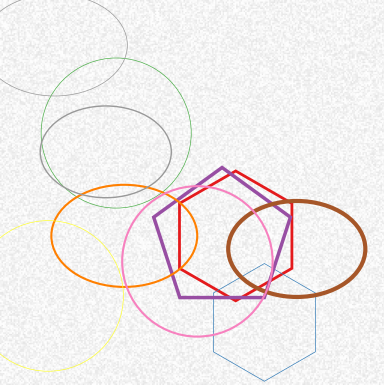[{"shape": "hexagon", "thickness": 2, "radius": 0.84, "center": [0.612, 0.387]}, {"shape": "hexagon", "thickness": 0.5, "radius": 0.76, "center": [0.687, 0.163]}, {"shape": "circle", "thickness": 0.5, "radius": 0.97, "center": [0.302, 0.654]}, {"shape": "pentagon", "thickness": 2.5, "radius": 0.93, "center": [0.577, 0.378]}, {"shape": "oval", "thickness": 1.5, "radius": 0.95, "center": [0.323, 0.387]}, {"shape": "circle", "thickness": 0.5, "radius": 0.98, "center": [0.125, 0.231]}, {"shape": "oval", "thickness": 3, "radius": 0.89, "center": [0.771, 0.353]}, {"shape": "circle", "thickness": 1.5, "radius": 0.98, "center": [0.513, 0.321]}, {"shape": "oval", "thickness": 0.5, "radius": 0.94, "center": [0.142, 0.883]}, {"shape": "oval", "thickness": 1, "radius": 0.85, "center": [0.275, 0.606]}]